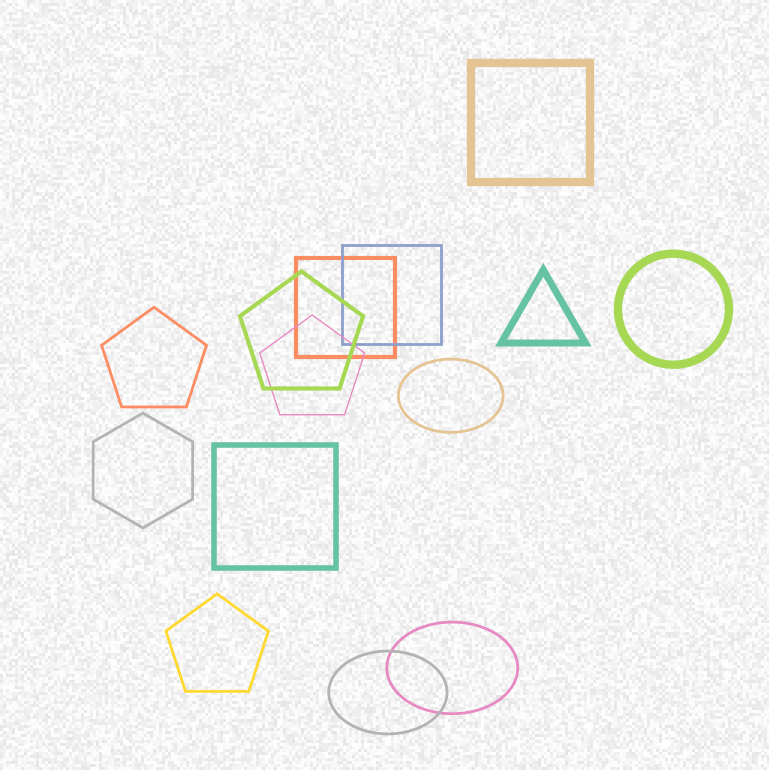[{"shape": "triangle", "thickness": 2.5, "radius": 0.32, "center": [0.706, 0.586]}, {"shape": "square", "thickness": 2, "radius": 0.4, "center": [0.357, 0.342]}, {"shape": "square", "thickness": 1.5, "radius": 0.32, "center": [0.448, 0.601]}, {"shape": "pentagon", "thickness": 1, "radius": 0.36, "center": [0.2, 0.529]}, {"shape": "square", "thickness": 1, "radius": 0.32, "center": [0.509, 0.617]}, {"shape": "oval", "thickness": 1, "radius": 0.42, "center": [0.587, 0.133]}, {"shape": "pentagon", "thickness": 0.5, "radius": 0.36, "center": [0.405, 0.519]}, {"shape": "circle", "thickness": 3, "radius": 0.36, "center": [0.875, 0.598]}, {"shape": "pentagon", "thickness": 1.5, "radius": 0.42, "center": [0.392, 0.563]}, {"shape": "pentagon", "thickness": 1, "radius": 0.35, "center": [0.282, 0.159]}, {"shape": "oval", "thickness": 1, "radius": 0.34, "center": [0.585, 0.486]}, {"shape": "square", "thickness": 3, "radius": 0.39, "center": [0.689, 0.841]}, {"shape": "hexagon", "thickness": 1, "radius": 0.37, "center": [0.186, 0.389]}, {"shape": "oval", "thickness": 1, "radius": 0.38, "center": [0.504, 0.101]}]